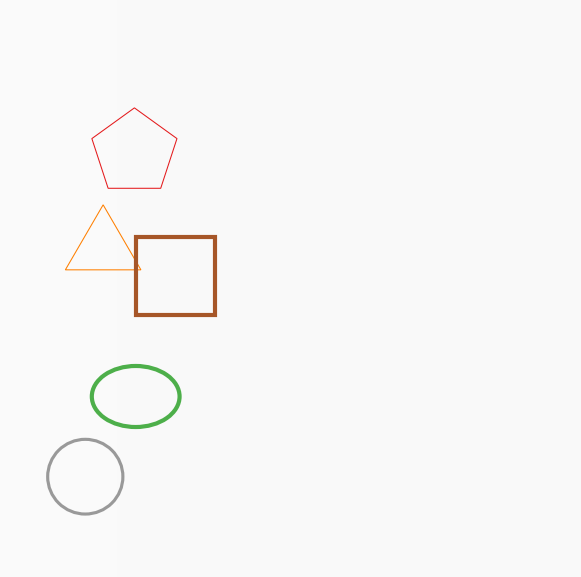[{"shape": "pentagon", "thickness": 0.5, "radius": 0.38, "center": [0.231, 0.735]}, {"shape": "oval", "thickness": 2, "radius": 0.38, "center": [0.233, 0.313]}, {"shape": "triangle", "thickness": 0.5, "radius": 0.38, "center": [0.177, 0.569]}, {"shape": "square", "thickness": 2, "radius": 0.34, "center": [0.302, 0.521]}, {"shape": "circle", "thickness": 1.5, "radius": 0.32, "center": [0.147, 0.174]}]